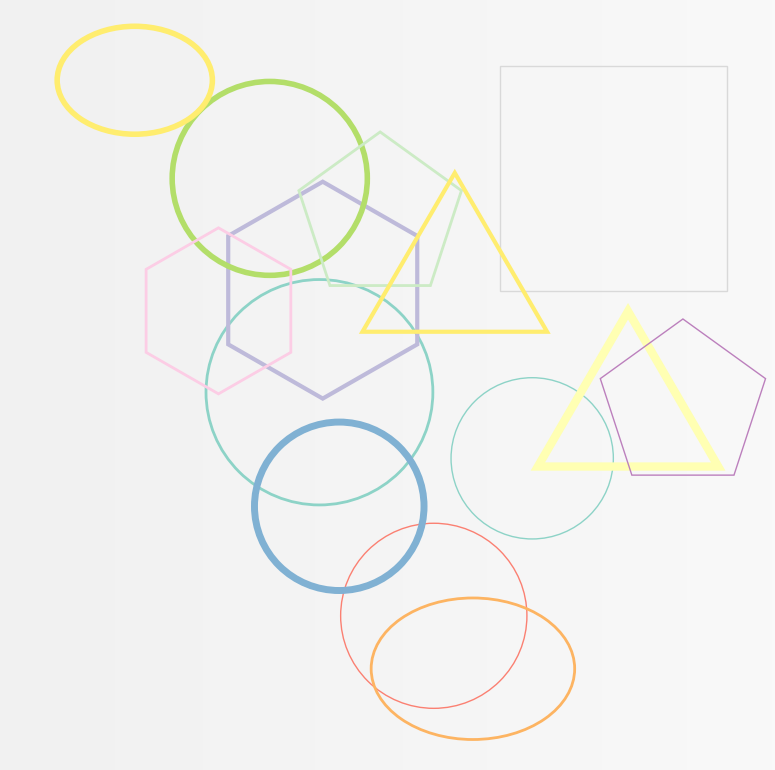[{"shape": "circle", "thickness": 1, "radius": 0.73, "center": [0.412, 0.491]}, {"shape": "circle", "thickness": 0.5, "radius": 0.52, "center": [0.687, 0.405]}, {"shape": "triangle", "thickness": 3, "radius": 0.67, "center": [0.81, 0.461]}, {"shape": "hexagon", "thickness": 1.5, "radius": 0.7, "center": [0.416, 0.623]}, {"shape": "circle", "thickness": 0.5, "radius": 0.6, "center": [0.56, 0.2]}, {"shape": "circle", "thickness": 2.5, "radius": 0.55, "center": [0.438, 0.342]}, {"shape": "oval", "thickness": 1, "radius": 0.66, "center": [0.61, 0.132]}, {"shape": "circle", "thickness": 2, "radius": 0.63, "center": [0.348, 0.768]}, {"shape": "hexagon", "thickness": 1, "radius": 0.54, "center": [0.282, 0.596]}, {"shape": "square", "thickness": 0.5, "radius": 0.73, "center": [0.792, 0.768]}, {"shape": "pentagon", "thickness": 0.5, "radius": 0.56, "center": [0.881, 0.474]}, {"shape": "pentagon", "thickness": 1, "radius": 0.55, "center": [0.491, 0.718]}, {"shape": "triangle", "thickness": 1.5, "radius": 0.69, "center": [0.587, 0.638]}, {"shape": "oval", "thickness": 2, "radius": 0.5, "center": [0.174, 0.896]}]